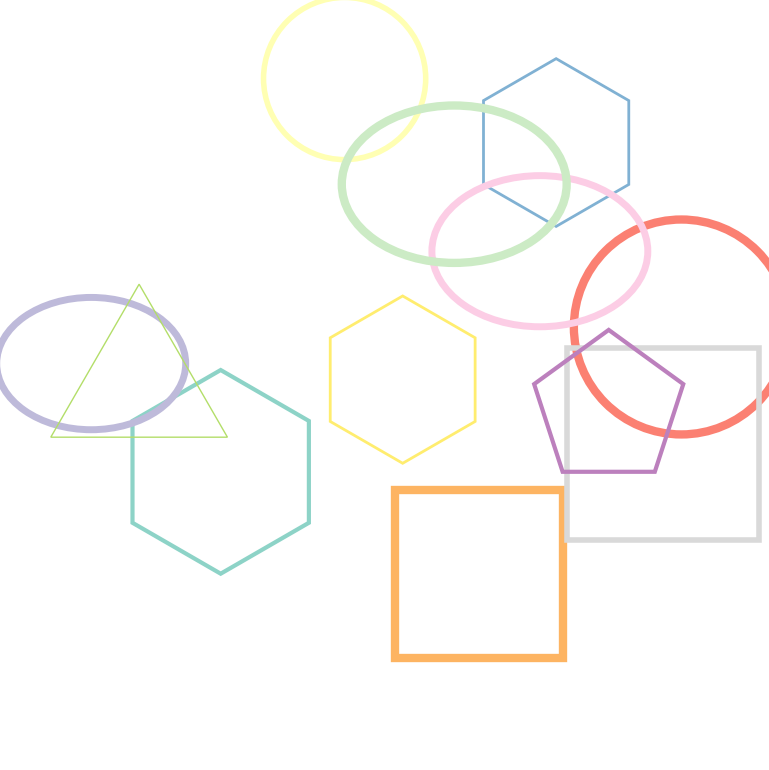[{"shape": "hexagon", "thickness": 1.5, "radius": 0.66, "center": [0.287, 0.387]}, {"shape": "circle", "thickness": 2, "radius": 0.53, "center": [0.448, 0.898]}, {"shape": "oval", "thickness": 2.5, "radius": 0.61, "center": [0.118, 0.528]}, {"shape": "circle", "thickness": 3, "radius": 0.7, "center": [0.885, 0.575]}, {"shape": "hexagon", "thickness": 1, "radius": 0.54, "center": [0.722, 0.815]}, {"shape": "square", "thickness": 3, "radius": 0.55, "center": [0.622, 0.254]}, {"shape": "triangle", "thickness": 0.5, "radius": 0.66, "center": [0.181, 0.498]}, {"shape": "oval", "thickness": 2.5, "radius": 0.7, "center": [0.701, 0.674]}, {"shape": "square", "thickness": 2, "radius": 0.62, "center": [0.861, 0.424]}, {"shape": "pentagon", "thickness": 1.5, "radius": 0.51, "center": [0.791, 0.47]}, {"shape": "oval", "thickness": 3, "radius": 0.73, "center": [0.59, 0.761]}, {"shape": "hexagon", "thickness": 1, "radius": 0.54, "center": [0.523, 0.507]}]